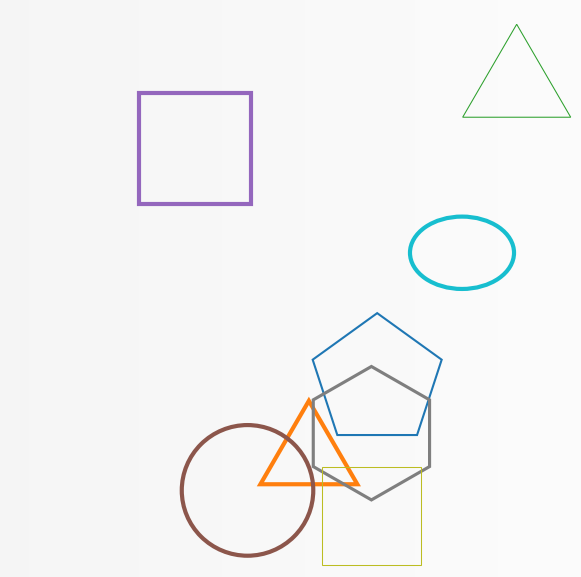[{"shape": "pentagon", "thickness": 1, "radius": 0.58, "center": [0.649, 0.34]}, {"shape": "triangle", "thickness": 2, "radius": 0.48, "center": [0.531, 0.209]}, {"shape": "triangle", "thickness": 0.5, "radius": 0.54, "center": [0.889, 0.85]}, {"shape": "square", "thickness": 2, "radius": 0.48, "center": [0.335, 0.742]}, {"shape": "circle", "thickness": 2, "radius": 0.57, "center": [0.426, 0.15]}, {"shape": "hexagon", "thickness": 1.5, "radius": 0.58, "center": [0.639, 0.249]}, {"shape": "square", "thickness": 0.5, "radius": 0.43, "center": [0.639, 0.105]}, {"shape": "oval", "thickness": 2, "radius": 0.45, "center": [0.795, 0.561]}]